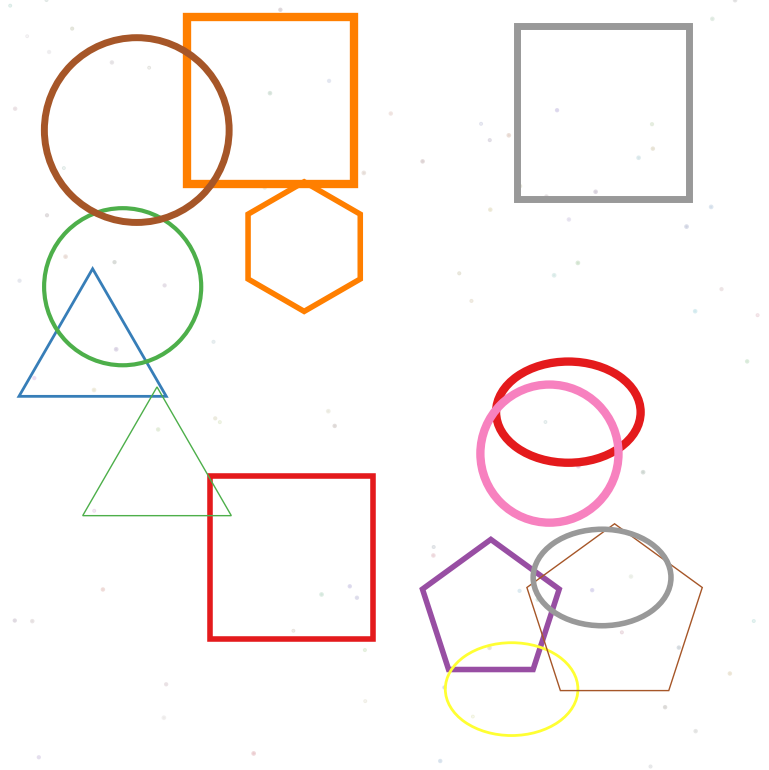[{"shape": "oval", "thickness": 3, "radius": 0.47, "center": [0.738, 0.465]}, {"shape": "square", "thickness": 2, "radius": 0.53, "center": [0.379, 0.276]}, {"shape": "triangle", "thickness": 1, "radius": 0.55, "center": [0.12, 0.541]}, {"shape": "circle", "thickness": 1.5, "radius": 0.51, "center": [0.159, 0.628]}, {"shape": "triangle", "thickness": 0.5, "radius": 0.56, "center": [0.204, 0.386]}, {"shape": "pentagon", "thickness": 2, "radius": 0.47, "center": [0.637, 0.206]}, {"shape": "square", "thickness": 3, "radius": 0.54, "center": [0.351, 0.869]}, {"shape": "hexagon", "thickness": 2, "radius": 0.42, "center": [0.395, 0.68]}, {"shape": "oval", "thickness": 1, "radius": 0.43, "center": [0.664, 0.105]}, {"shape": "pentagon", "thickness": 0.5, "radius": 0.6, "center": [0.798, 0.2]}, {"shape": "circle", "thickness": 2.5, "radius": 0.6, "center": [0.178, 0.831]}, {"shape": "circle", "thickness": 3, "radius": 0.45, "center": [0.714, 0.411]}, {"shape": "oval", "thickness": 2, "radius": 0.45, "center": [0.782, 0.25]}, {"shape": "square", "thickness": 2.5, "radius": 0.56, "center": [0.783, 0.854]}]